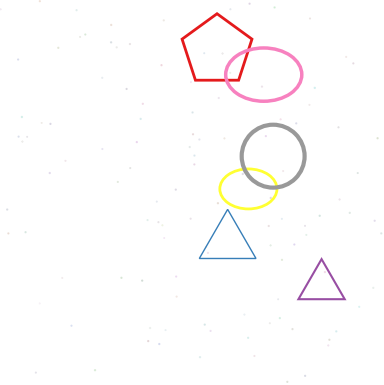[{"shape": "pentagon", "thickness": 2, "radius": 0.48, "center": [0.564, 0.869]}, {"shape": "triangle", "thickness": 1, "radius": 0.43, "center": [0.591, 0.371]}, {"shape": "triangle", "thickness": 1.5, "radius": 0.35, "center": [0.835, 0.258]}, {"shape": "oval", "thickness": 2, "radius": 0.37, "center": [0.645, 0.509]}, {"shape": "oval", "thickness": 2.5, "radius": 0.49, "center": [0.685, 0.806]}, {"shape": "circle", "thickness": 3, "radius": 0.41, "center": [0.709, 0.594]}]